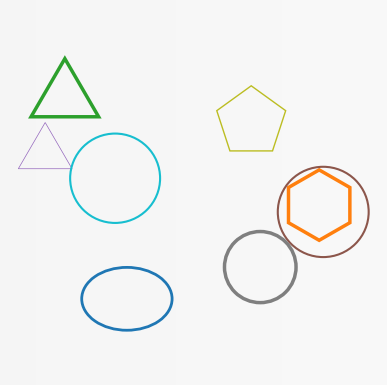[{"shape": "oval", "thickness": 2, "radius": 0.58, "center": [0.328, 0.224]}, {"shape": "hexagon", "thickness": 2.5, "radius": 0.46, "center": [0.824, 0.467]}, {"shape": "triangle", "thickness": 2.5, "radius": 0.5, "center": [0.167, 0.747]}, {"shape": "triangle", "thickness": 0.5, "radius": 0.4, "center": [0.117, 0.602]}, {"shape": "circle", "thickness": 1.5, "radius": 0.59, "center": [0.834, 0.45]}, {"shape": "circle", "thickness": 2.5, "radius": 0.46, "center": [0.672, 0.306]}, {"shape": "pentagon", "thickness": 1, "radius": 0.47, "center": [0.648, 0.684]}, {"shape": "circle", "thickness": 1.5, "radius": 0.58, "center": [0.297, 0.537]}]